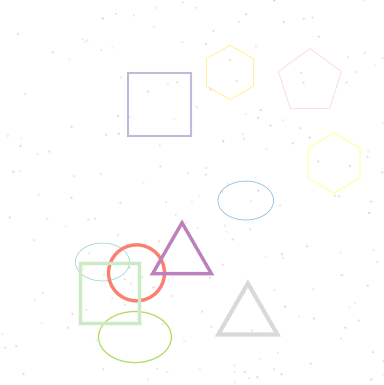[{"shape": "oval", "thickness": 0.5, "radius": 0.35, "center": [0.266, 0.319]}, {"shape": "hexagon", "thickness": 1, "radius": 0.39, "center": [0.868, 0.576]}, {"shape": "square", "thickness": 1.5, "radius": 0.41, "center": [0.415, 0.729]}, {"shape": "circle", "thickness": 2.5, "radius": 0.36, "center": [0.355, 0.291]}, {"shape": "oval", "thickness": 0.5, "radius": 0.36, "center": [0.638, 0.479]}, {"shape": "oval", "thickness": 1, "radius": 0.47, "center": [0.351, 0.125]}, {"shape": "pentagon", "thickness": 0.5, "radius": 0.43, "center": [0.805, 0.788]}, {"shape": "triangle", "thickness": 3, "radius": 0.44, "center": [0.644, 0.175]}, {"shape": "triangle", "thickness": 2.5, "radius": 0.44, "center": [0.473, 0.333]}, {"shape": "square", "thickness": 2.5, "radius": 0.38, "center": [0.284, 0.239]}, {"shape": "hexagon", "thickness": 0.5, "radius": 0.35, "center": [0.598, 0.812]}]